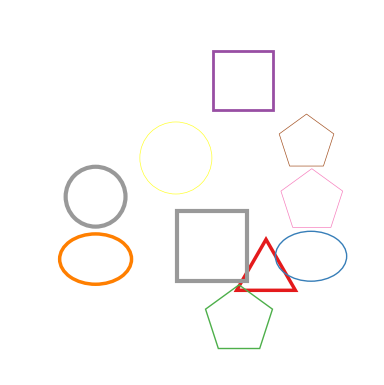[{"shape": "triangle", "thickness": 2.5, "radius": 0.44, "center": [0.691, 0.29]}, {"shape": "oval", "thickness": 1, "radius": 0.46, "center": [0.808, 0.334]}, {"shape": "pentagon", "thickness": 1, "radius": 0.46, "center": [0.621, 0.169]}, {"shape": "square", "thickness": 2, "radius": 0.39, "center": [0.631, 0.791]}, {"shape": "oval", "thickness": 2.5, "radius": 0.47, "center": [0.248, 0.327]}, {"shape": "circle", "thickness": 0.5, "radius": 0.47, "center": [0.457, 0.59]}, {"shape": "pentagon", "thickness": 0.5, "radius": 0.37, "center": [0.796, 0.629]}, {"shape": "pentagon", "thickness": 0.5, "radius": 0.42, "center": [0.81, 0.478]}, {"shape": "square", "thickness": 3, "radius": 0.46, "center": [0.55, 0.362]}, {"shape": "circle", "thickness": 3, "radius": 0.39, "center": [0.248, 0.489]}]